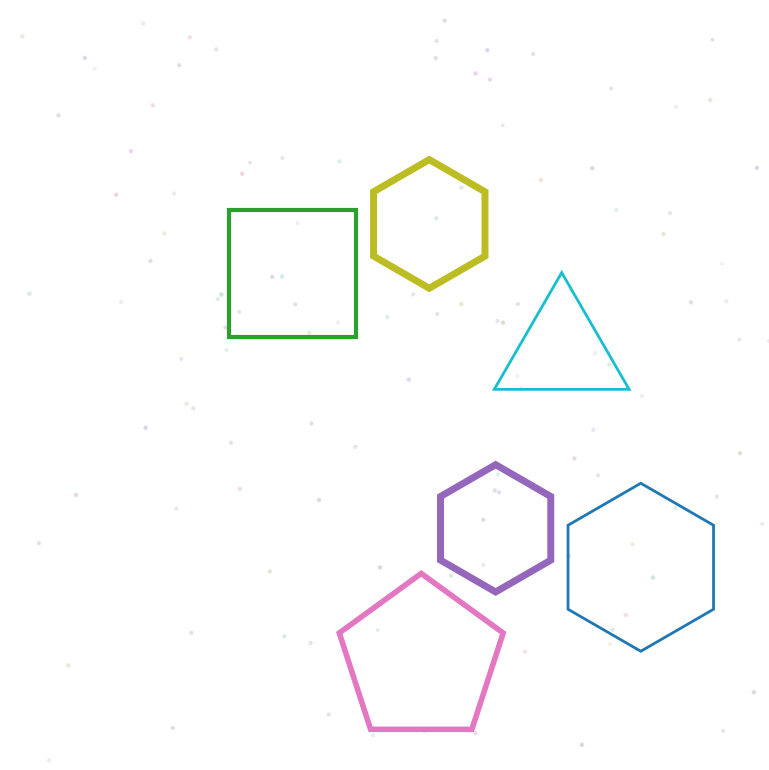[{"shape": "hexagon", "thickness": 1, "radius": 0.55, "center": [0.832, 0.263]}, {"shape": "square", "thickness": 1.5, "radius": 0.41, "center": [0.38, 0.644]}, {"shape": "hexagon", "thickness": 2.5, "radius": 0.41, "center": [0.644, 0.314]}, {"shape": "pentagon", "thickness": 2, "radius": 0.56, "center": [0.547, 0.143]}, {"shape": "hexagon", "thickness": 2.5, "radius": 0.42, "center": [0.558, 0.709]}, {"shape": "triangle", "thickness": 1, "radius": 0.51, "center": [0.729, 0.545]}]